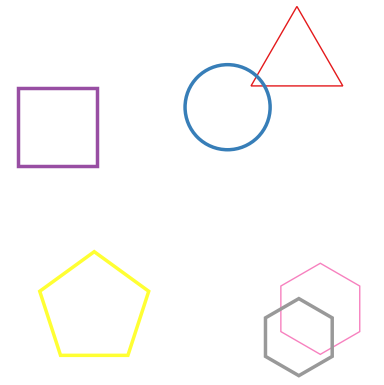[{"shape": "triangle", "thickness": 1, "radius": 0.69, "center": [0.771, 0.846]}, {"shape": "circle", "thickness": 2.5, "radius": 0.55, "center": [0.591, 0.722]}, {"shape": "square", "thickness": 2.5, "radius": 0.51, "center": [0.149, 0.67]}, {"shape": "pentagon", "thickness": 2.5, "radius": 0.74, "center": [0.245, 0.197]}, {"shape": "hexagon", "thickness": 1, "radius": 0.59, "center": [0.832, 0.198]}, {"shape": "hexagon", "thickness": 2.5, "radius": 0.5, "center": [0.776, 0.124]}]